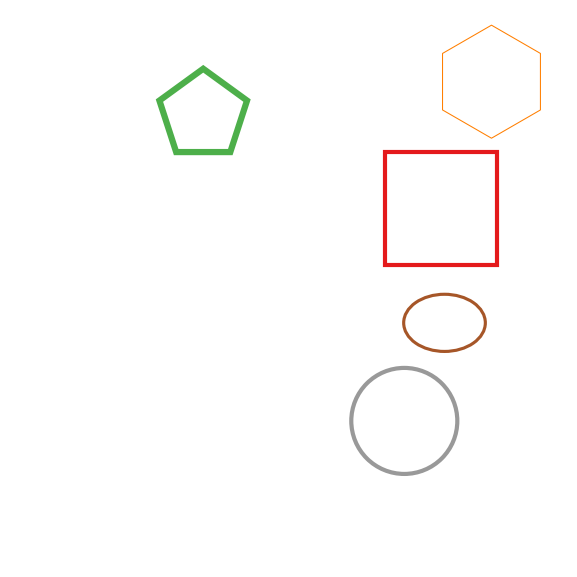[{"shape": "square", "thickness": 2, "radius": 0.49, "center": [0.764, 0.638]}, {"shape": "pentagon", "thickness": 3, "radius": 0.4, "center": [0.352, 0.8]}, {"shape": "hexagon", "thickness": 0.5, "radius": 0.49, "center": [0.851, 0.858]}, {"shape": "oval", "thickness": 1.5, "radius": 0.35, "center": [0.77, 0.44]}, {"shape": "circle", "thickness": 2, "radius": 0.46, "center": [0.7, 0.27]}]